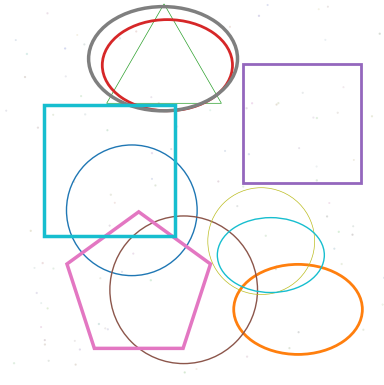[{"shape": "circle", "thickness": 1, "radius": 0.85, "center": [0.342, 0.454]}, {"shape": "oval", "thickness": 2, "radius": 0.84, "center": [0.774, 0.196]}, {"shape": "triangle", "thickness": 0.5, "radius": 0.86, "center": [0.426, 0.818]}, {"shape": "oval", "thickness": 2, "radius": 0.85, "center": [0.435, 0.831]}, {"shape": "square", "thickness": 2, "radius": 0.77, "center": [0.784, 0.68]}, {"shape": "circle", "thickness": 1, "radius": 0.96, "center": [0.477, 0.247]}, {"shape": "pentagon", "thickness": 2.5, "radius": 0.98, "center": [0.36, 0.254]}, {"shape": "oval", "thickness": 2.5, "radius": 0.97, "center": [0.424, 0.847]}, {"shape": "circle", "thickness": 0.5, "radius": 0.69, "center": [0.679, 0.374]}, {"shape": "oval", "thickness": 1, "radius": 0.69, "center": [0.703, 0.337]}, {"shape": "square", "thickness": 2.5, "radius": 0.85, "center": [0.285, 0.558]}]